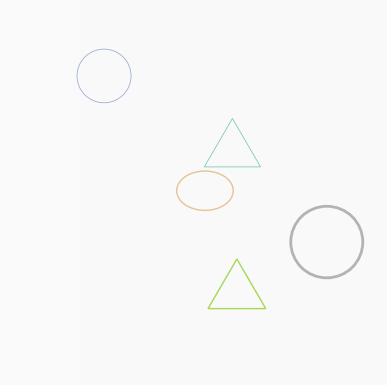[{"shape": "triangle", "thickness": 0.5, "radius": 0.42, "center": [0.6, 0.608]}, {"shape": "circle", "thickness": 0.5, "radius": 0.35, "center": [0.268, 0.803]}, {"shape": "triangle", "thickness": 1, "radius": 0.43, "center": [0.611, 0.241]}, {"shape": "oval", "thickness": 1, "radius": 0.36, "center": [0.529, 0.505]}, {"shape": "circle", "thickness": 2, "radius": 0.46, "center": [0.843, 0.371]}]